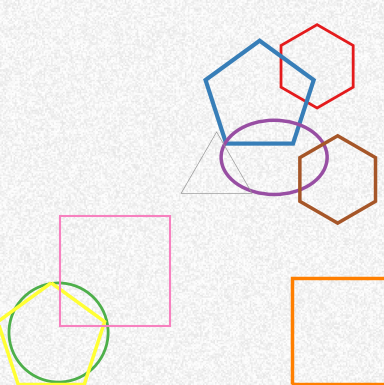[{"shape": "hexagon", "thickness": 2, "radius": 0.54, "center": [0.824, 0.828]}, {"shape": "pentagon", "thickness": 3, "radius": 0.74, "center": [0.674, 0.747]}, {"shape": "circle", "thickness": 2, "radius": 0.64, "center": [0.152, 0.136]}, {"shape": "oval", "thickness": 2.5, "radius": 0.69, "center": [0.712, 0.591]}, {"shape": "square", "thickness": 2.5, "radius": 0.69, "center": [0.895, 0.14]}, {"shape": "pentagon", "thickness": 2.5, "radius": 0.73, "center": [0.133, 0.119]}, {"shape": "hexagon", "thickness": 2.5, "radius": 0.57, "center": [0.877, 0.534]}, {"shape": "square", "thickness": 1.5, "radius": 0.71, "center": [0.299, 0.296]}, {"shape": "triangle", "thickness": 0.5, "radius": 0.53, "center": [0.563, 0.551]}]